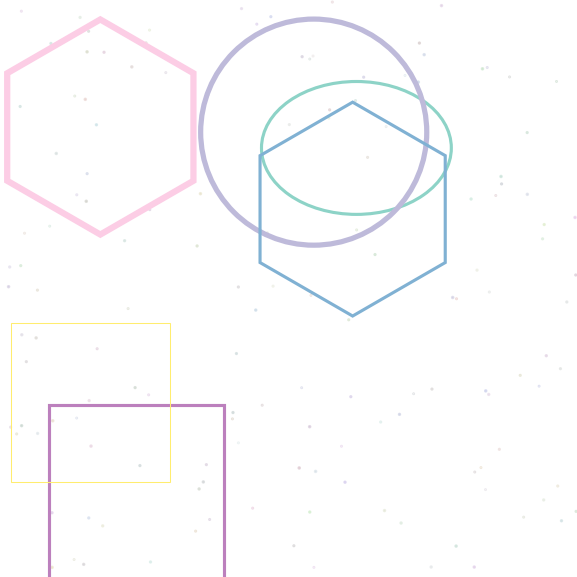[{"shape": "oval", "thickness": 1.5, "radius": 0.82, "center": [0.617, 0.743]}, {"shape": "circle", "thickness": 2.5, "radius": 0.98, "center": [0.543, 0.77]}, {"shape": "hexagon", "thickness": 1.5, "radius": 0.93, "center": [0.611, 0.637]}, {"shape": "hexagon", "thickness": 3, "radius": 0.93, "center": [0.174, 0.779]}, {"shape": "square", "thickness": 1.5, "radius": 0.76, "center": [0.236, 0.147]}, {"shape": "square", "thickness": 0.5, "radius": 0.69, "center": [0.157, 0.303]}]